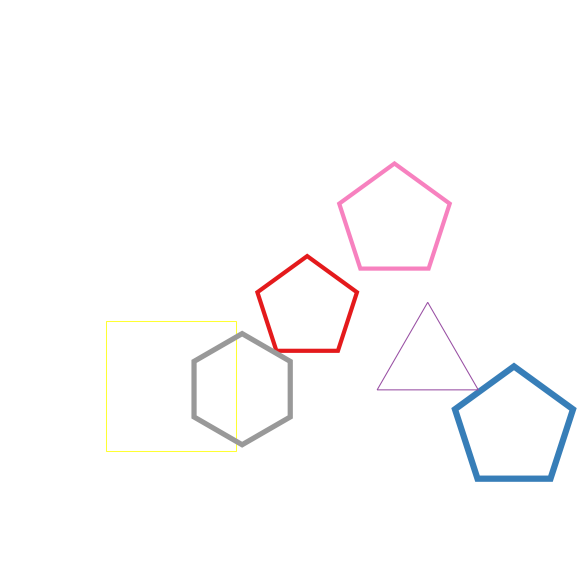[{"shape": "pentagon", "thickness": 2, "radius": 0.45, "center": [0.532, 0.465]}, {"shape": "pentagon", "thickness": 3, "radius": 0.54, "center": [0.89, 0.257]}, {"shape": "triangle", "thickness": 0.5, "radius": 0.51, "center": [0.741, 0.375]}, {"shape": "square", "thickness": 0.5, "radius": 0.56, "center": [0.297, 0.331]}, {"shape": "pentagon", "thickness": 2, "radius": 0.5, "center": [0.683, 0.615]}, {"shape": "hexagon", "thickness": 2.5, "radius": 0.48, "center": [0.419, 0.325]}]